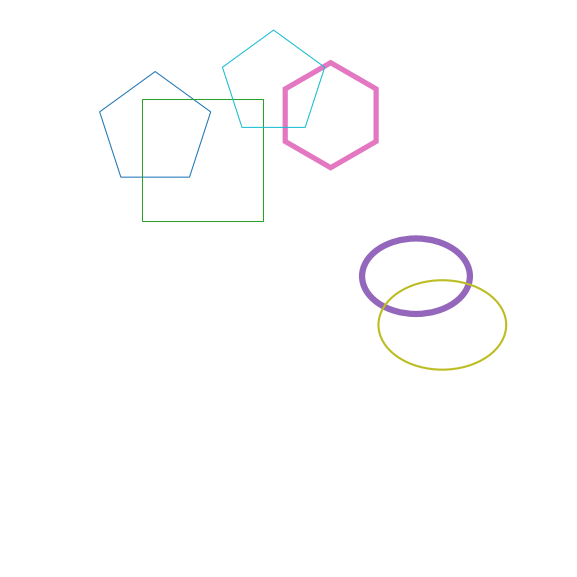[{"shape": "pentagon", "thickness": 0.5, "radius": 0.51, "center": [0.269, 0.774]}, {"shape": "square", "thickness": 0.5, "radius": 0.53, "center": [0.35, 0.722]}, {"shape": "oval", "thickness": 3, "radius": 0.47, "center": [0.72, 0.521]}, {"shape": "hexagon", "thickness": 2.5, "radius": 0.45, "center": [0.573, 0.8]}, {"shape": "oval", "thickness": 1, "radius": 0.55, "center": [0.766, 0.436]}, {"shape": "pentagon", "thickness": 0.5, "radius": 0.47, "center": [0.474, 0.854]}]